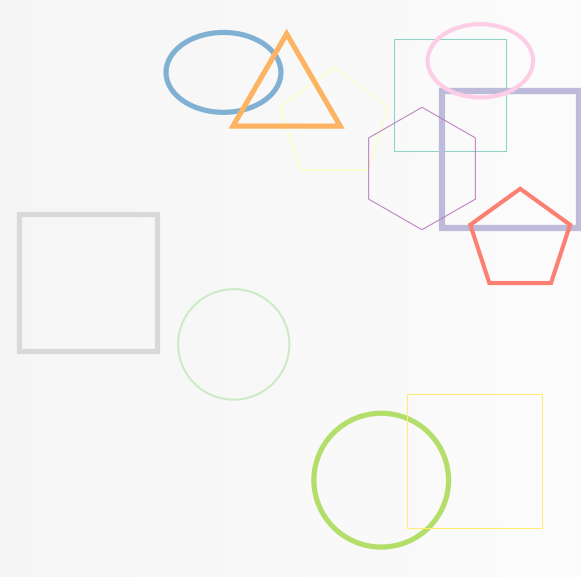[{"shape": "square", "thickness": 0.5, "radius": 0.48, "center": [0.774, 0.834]}, {"shape": "pentagon", "thickness": 0.5, "radius": 0.49, "center": [0.575, 0.784]}, {"shape": "square", "thickness": 3, "radius": 0.59, "center": [0.878, 0.723]}, {"shape": "pentagon", "thickness": 2, "radius": 0.45, "center": [0.895, 0.582]}, {"shape": "oval", "thickness": 2.5, "radius": 0.49, "center": [0.384, 0.874]}, {"shape": "triangle", "thickness": 2.5, "radius": 0.53, "center": [0.493, 0.834]}, {"shape": "circle", "thickness": 2.5, "radius": 0.58, "center": [0.656, 0.168]}, {"shape": "oval", "thickness": 2, "radius": 0.45, "center": [0.826, 0.894]}, {"shape": "square", "thickness": 2.5, "radius": 0.59, "center": [0.151, 0.509]}, {"shape": "hexagon", "thickness": 0.5, "radius": 0.53, "center": [0.726, 0.707]}, {"shape": "circle", "thickness": 1, "radius": 0.48, "center": [0.402, 0.403]}, {"shape": "square", "thickness": 0.5, "radius": 0.58, "center": [0.816, 0.2]}]